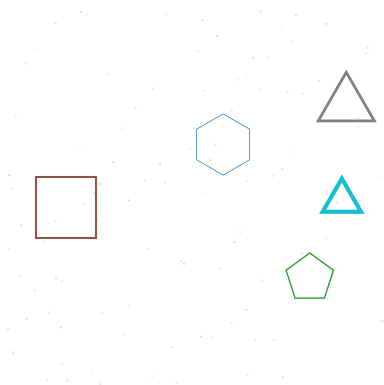[{"shape": "hexagon", "thickness": 0.5, "radius": 0.4, "center": [0.58, 0.625]}, {"shape": "pentagon", "thickness": 1, "radius": 0.32, "center": [0.805, 0.278]}, {"shape": "square", "thickness": 1.5, "radius": 0.39, "center": [0.172, 0.461]}, {"shape": "triangle", "thickness": 2, "radius": 0.42, "center": [0.899, 0.728]}, {"shape": "triangle", "thickness": 3, "radius": 0.29, "center": [0.888, 0.479]}]